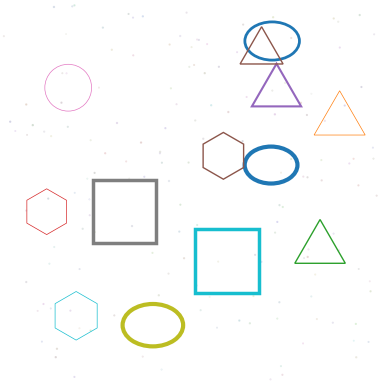[{"shape": "oval", "thickness": 3, "radius": 0.34, "center": [0.704, 0.571]}, {"shape": "oval", "thickness": 2, "radius": 0.35, "center": [0.707, 0.893]}, {"shape": "triangle", "thickness": 0.5, "radius": 0.38, "center": [0.882, 0.688]}, {"shape": "triangle", "thickness": 1, "radius": 0.38, "center": [0.831, 0.354]}, {"shape": "hexagon", "thickness": 0.5, "radius": 0.3, "center": [0.121, 0.45]}, {"shape": "triangle", "thickness": 1.5, "radius": 0.37, "center": [0.718, 0.761]}, {"shape": "triangle", "thickness": 1, "radius": 0.32, "center": [0.679, 0.866]}, {"shape": "hexagon", "thickness": 1, "radius": 0.3, "center": [0.58, 0.595]}, {"shape": "circle", "thickness": 0.5, "radius": 0.3, "center": [0.177, 0.772]}, {"shape": "square", "thickness": 2.5, "radius": 0.41, "center": [0.323, 0.45]}, {"shape": "oval", "thickness": 3, "radius": 0.39, "center": [0.397, 0.155]}, {"shape": "square", "thickness": 2.5, "radius": 0.41, "center": [0.589, 0.322]}, {"shape": "hexagon", "thickness": 0.5, "radius": 0.32, "center": [0.198, 0.18]}]